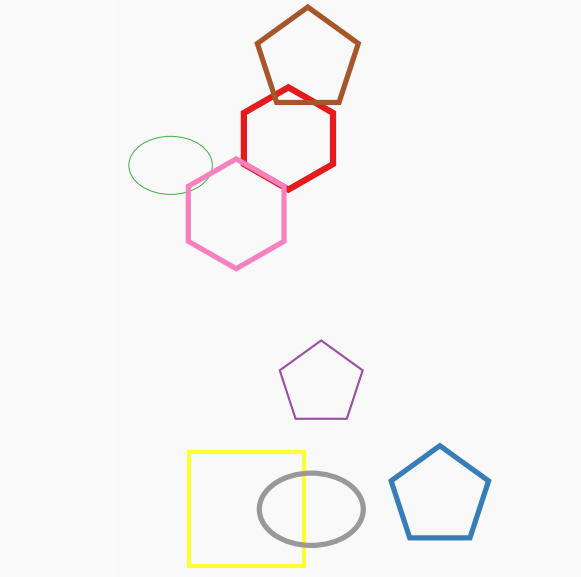[{"shape": "hexagon", "thickness": 3, "radius": 0.44, "center": [0.496, 0.759]}, {"shape": "pentagon", "thickness": 2.5, "radius": 0.44, "center": [0.757, 0.139]}, {"shape": "oval", "thickness": 0.5, "radius": 0.36, "center": [0.294, 0.713]}, {"shape": "pentagon", "thickness": 1, "radius": 0.37, "center": [0.553, 0.335]}, {"shape": "square", "thickness": 2, "radius": 0.49, "center": [0.424, 0.118]}, {"shape": "pentagon", "thickness": 2.5, "radius": 0.46, "center": [0.53, 0.896]}, {"shape": "hexagon", "thickness": 2.5, "radius": 0.48, "center": [0.406, 0.629]}, {"shape": "oval", "thickness": 2.5, "radius": 0.45, "center": [0.536, 0.117]}]